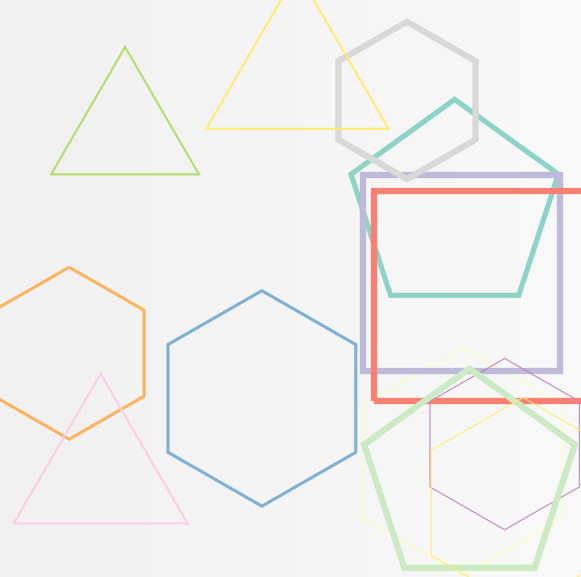[{"shape": "pentagon", "thickness": 2.5, "radius": 0.94, "center": [0.782, 0.639]}, {"shape": "hexagon", "thickness": 0.5, "radius": 0.99, "center": [0.796, 0.2]}, {"shape": "square", "thickness": 3, "radius": 0.85, "center": [0.794, 0.527]}, {"shape": "square", "thickness": 3, "radius": 0.91, "center": [0.825, 0.486]}, {"shape": "hexagon", "thickness": 1.5, "radius": 0.93, "center": [0.451, 0.309]}, {"shape": "hexagon", "thickness": 1.5, "radius": 0.74, "center": [0.119, 0.388]}, {"shape": "triangle", "thickness": 1, "radius": 0.73, "center": [0.215, 0.771]}, {"shape": "triangle", "thickness": 1, "radius": 0.86, "center": [0.173, 0.179]}, {"shape": "hexagon", "thickness": 3, "radius": 0.68, "center": [0.7, 0.825]}, {"shape": "hexagon", "thickness": 0.5, "radius": 0.74, "center": [0.868, 0.23]}, {"shape": "pentagon", "thickness": 3, "radius": 0.95, "center": [0.808, 0.17]}, {"shape": "triangle", "thickness": 1, "radius": 0.91, "center": [0.512, 0.867]}, {"shape": "hexagon", "thickness": 0.5, "radius": 0.91, "center": [0.9, 0.128]}]